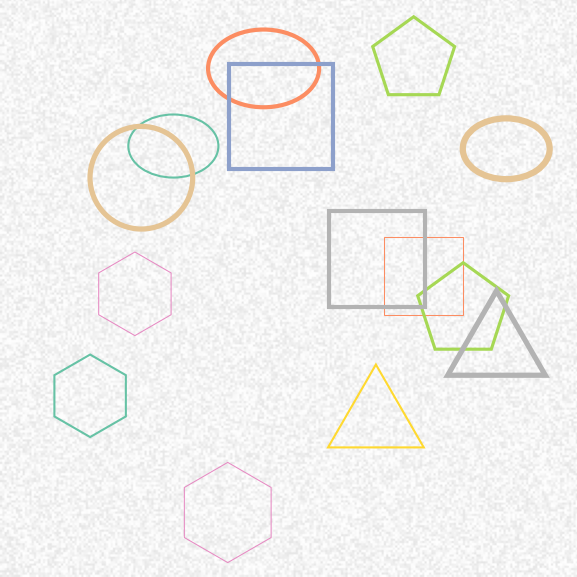[{"shape": "hexagon", "thickness": 1, "radius": 0.36, "center": [0.156, 0.314]}, {"shape": "oval", "thickness": 1, "radius": 0.39, "center": [0.3, 0.746]}, {"shape": "square", "thickness": 0.5, "radius": 0.34, "center": [0.733, 0.521]}, {"shape": "oval", "thickness": 2, "radius": 0.48, "center": [0.456, 0.881]}, {"shape": "square", "thickness": 2, "radius": 0.45, "center": [0.487, 0.797]}, {"shape": "hexagon", "thickness": 0.5, "radius": 0.43, "center": [0.394, 0.112]}, {"shape": "hexagon", "thickness": 0.5, "radius": 0.36, "center": [0.234, 0.49]}, {"shape": "pentagon", "thickness": 1.5, "radius": 0.41, "center": [0.802, 0.461]}, {"shape": "pentagon", "thickness": 1.5, "radius": 0.37, "center": [0.716, 0.896]}, {"shape": "triangle", "thickness": 1, "radius": 0.48, "center": [0.651, 0.272]}, {"shape": "circle", "thickness": 2.5, "radius": 0.44, "center": [0.245, 0.691]}, {"shape": "oval", "thickness": 3, "radius": 0.38, "center": [0.877, 0.742]}, {"shape": "square", "thickness": 2, "radius": 0.42, "center": [0.652, 0.55]}, {"shape": "triangle", "thickness": 2.5, "radius": 0.49, "center": [0.86, 0.398]}]